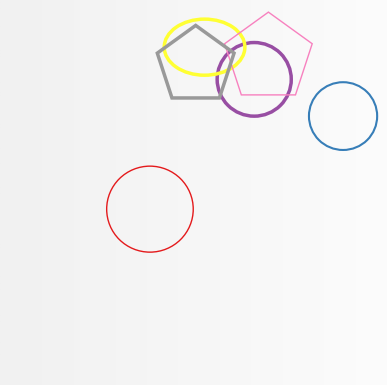[{"shape": "circle", "thickness": 1, "radius": 0.56, "center": [0.387, 0.457]}, {"shape": "circle", "thickness": 1.5, "radius": 0.44, "center": [0.885, 0.698]}, {"shape": "circle", "thickness": 2.5, "radius": 0.48, "center": [0.656, 0.794]}, {"shape": "oval", "thickness": 2.5, "radius": 0.52, "center": [0.528, 0.877]}, {"shape": "pentagon", "thickness": 1, "radius": 0.59, "center": [0.693, 0.85]}, {"shape": "pentagon", "thickness": 2.5, "radius": 0.52, "center": [0.505, 0.83]}]